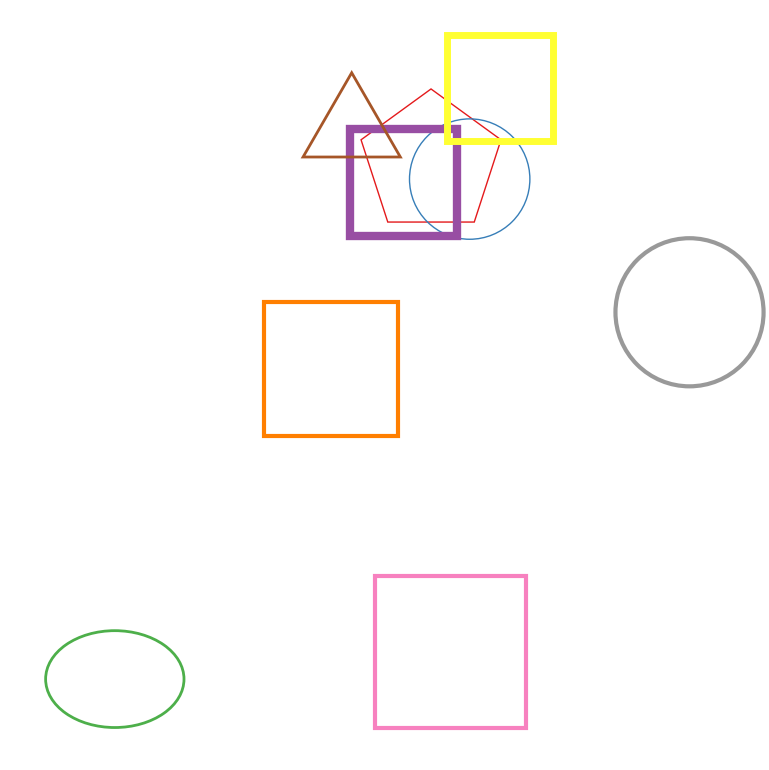[{"shape": "pentagon", "thickness": 0.5, "radius": 0.48, "center": [0.56, 0.789]}, {"shape": "circle", "thickness": 0.5, "radius": 0.39, "center": [0.61, 0.767]}, {"shape": "oval", "thickness": 1, "radius": 0.45, "center": [0.149, 0.118]}, {"shape": "square", "thickness": 3, "radius": 0.35, "center": [0.524, 0.763]}, {"shape": "square", "thickness": 1.5, "radius": 0.44, "center": [0.43, 0.52]}, {"shape": "square", "thickness": 2.5, "radius": 0.34, "center": [0.649, 0.886]}, {"shape": "triangle", "thickness": 1, "radius": 0.36, "center": [0.457, 0.833]}, {"shape": "square", "thickness": 1.5, "radius": 0.49, "center": [0.586, 0.153]}, {"shape": "circle", "thickness": 1.5, "radius": 0.48, "center": [0.895, 0.594]}]